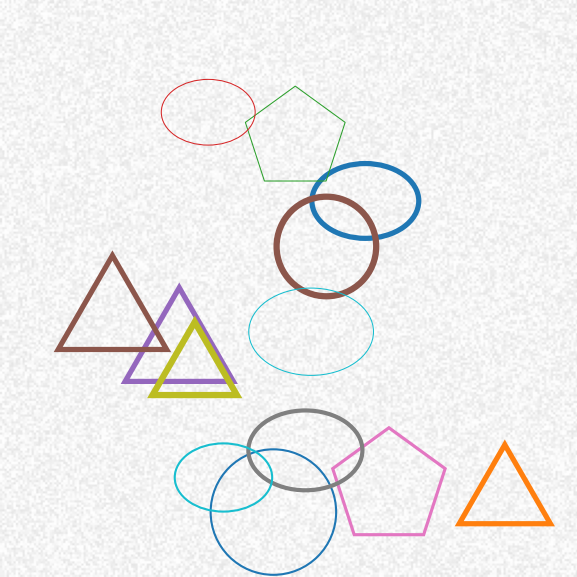[{"shape": "circle", "thickness": 1, "radius": 0.54, "center": [0.473, 0.112]}, {"shape": "oval", "thickness": 2.5, "radius": 0.46, "center": [0.633, 0.651]}, {"shape": "triangle", "thickness": 2.5, "radius": 0.46, "center": [0.874, 0.138]}, {"shape": "pentagon", "thickness": 0.5, "radius": 0.45, "center": [0.511, 0.759]}, {"shape": "oval", "thickness": 0.5, "radius": 0.41, "center": [0.361, 0.805]}, {"shape": "triangle", "thickness": 2.5, "radius": 0.54, "center": [0.31, 0.393]}, {"shape": "circle", "thickness": 3, "radius": 0.43, "center": [0.565, 0.572]}, {"shape": "triangle", "thickness": 2.5, "radius": 0.54, "center": [0.195, 0.448]}, {"shape": "pentagon", "thickness": 1.5, "radius": 0.51, "center": [0.673, 0.156]}, {"shape": "oval", "thickness": 2, "radius": 0.49, "center": [0.529, 0.219]}, {"shape": "triangle", "thickness": 3, "radius": 0.42, "center": [0.337, 0.357]}, {"shape": "oval", "thickness": 0.5, "radius": 0.54, "center": [0.539, 0.425]}, {"shape": "oval", "thickness": 1, "radius": 0.42, "center": [0.387, 0.172]}]